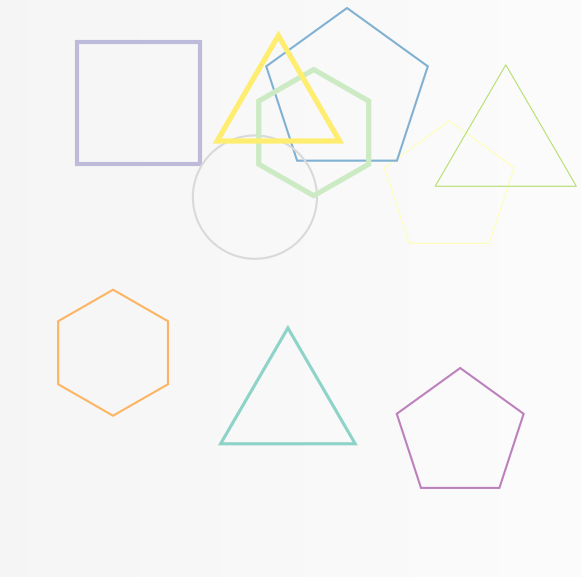[{"shape": "triangle", "thickness": 1.5, "radius": 0.67, "center": [0.495, 0.298]}, {"shape": "pentagon", "thickness": 0.5, "radius": 0.59, "center": [0.773, 0.673]}, {"shape": "square", "thickness": 2, "radius": 0.53, "center": [0.239, 0.821]}, {"shape": "pentagon", "thickness": 1, "radius": 0.73, "center": [0.597, 0.839]}, {"shape": "hexagon", "thickness": 1, "radius": 0.55, "center": [0.195, 0.388]}, {"shape": "triangle", "thickness": 0.5, "radius": 0.7, "center": [0.87, 0.747]}, {"shape": "circle", "thickness": 1, "radius": 0.53, "center": [0.439, 0.658]}, {"shape": "pentagon", "thickness": 1, "radius": 0.57, "center": [0.792, 0.247]}, {"shape": "hexagon", "thickness": 2.5, "radius": 0.55, "center": [0.54, 0.769]}, {"shape": "triangle", "thickness": 2.5, "radius": 0.61, "center": [0.479, 0.816]}]